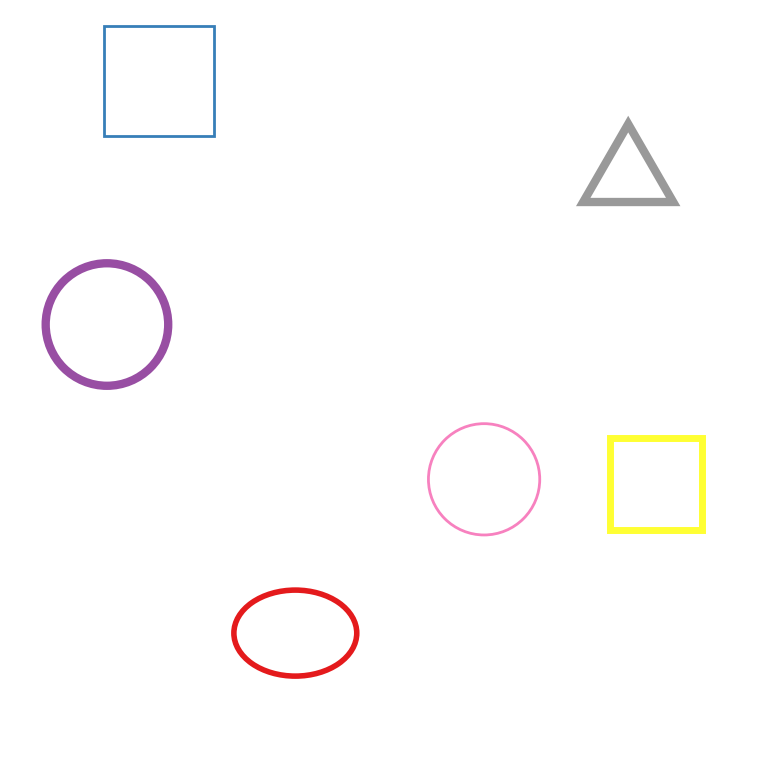[{"shape": "oval", "thickness": 2, "radius": 0.4, "center": [0.384, 0.178]}, {"shape": "square", "thickness": 1, "radius": 0.36, "center": [0.207, 0.895]}, {"shape": "circle", "thickness": 3, "radius": 0.4, "center": [0.139, 0.579]}, {"shape": "square", "thickness": 2.5, "radius": 0.3, "center": [0.852, 0.372]}, {"shape": "circle", "thickness": 1, "radius": 0.36, "center": [0.629, 0.378]}, {"shape": "triangle", "thickness": 3, "radius": 0.34, "center": [0.816, 0.771]}]